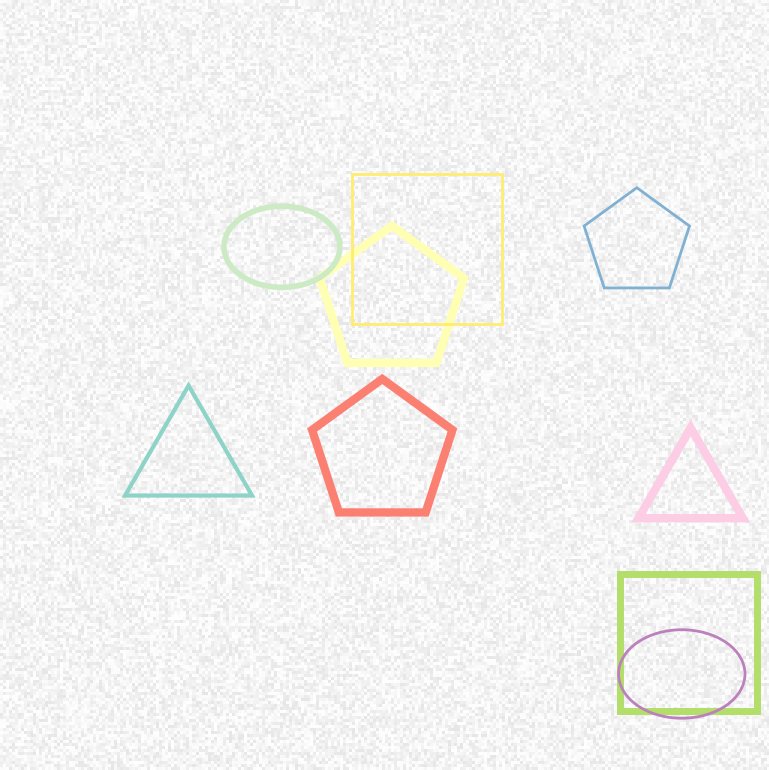[{"shape": "triangle", "thickness": 1.5, "radius": 0.48, "center": [0.245, 0.404]}, {"shape": "pentagon", "thickness": 3, "radius": 0.49, "center": [0.509, 0.608]}, {"shape": "pentagon", "thickness": 3, "radius": 0.48, "center": [0.496, 0.412]}, {"shape": "pentagon", "thickness": 1, "radius": 0.36, "center": [0.827, 0.684]}, {"shape": "square", "thickness": 2.5, "radius": 0.45, "center": [0.894, 0.166]}, {"shape": "triangle", "thickness": 3, "radius": 0.39, "center": [0.897, 0.366]}, {"shape": "oval", "thickness": 1, "radius": 0.41, "center": [0.885, 0.125]}, {"shape": "oval", "thickness": 2, "radius": 0.38, "center": [0.366, 0.68]}, {"shape": "square", "thickness": 1, "radius": 0.49, "center": [0.555, 0.677]}]